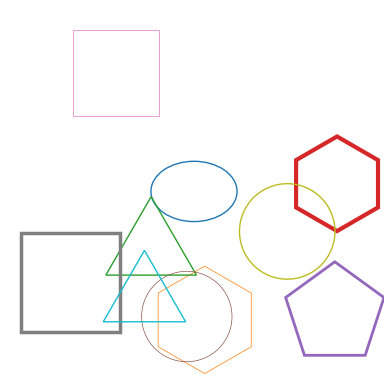[{"shape": "oval", "thickness": 1, "radius": 0.56, "center": [0.504, 0.503]}, {"shape": "hexagon", "thickness": 0.5, "radius": 0.7, "center": [0.532, 0.169]}, {"shape": "triangle", "thickness": 1, "radius": 0.68, "center": [0.393, 0.353]}, {"shape": "hexagon", "thickness": 3, "radius": 0.61, "center": [0.875, 0.523]}, {"shape": "pentagon", "thickness": 2, "radius": 0.67, "center": [0.87, 0.186]}, {"shape": "circle", "thickness": 0.5, "radius": 0.59, "center": [0.485, 0.178]}, {"shape": "square", "thickness": 0.5, "radius": 0.56, "center": [0.301, 0.81]}, {"shape": "square", "thickness": 2.5, "radius": 0.64, "center": [0.184, 0.266]}, {"shape": "circle", "thickness": 1, "radius": 0.62, "center": [0.746, 0.399]}, {"shape": "triangle", "thickness": 1, "radius": 0.62, "center": [0.375, 0.226]}]